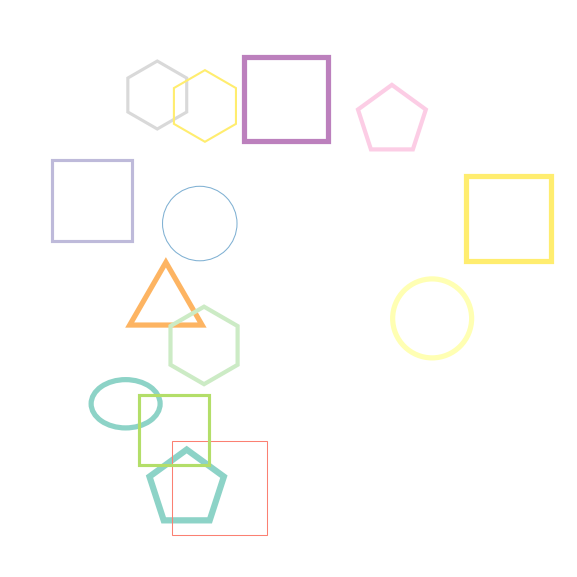[{"shape": "oval", "thickness": 2.5, "radius": 0.3, "center": [0.218, 0.3]}, {"shape": "pentagon", "thickness": 3, "radius": 0.34, "center": [0.323, 0.153]}, {"shape": "circle", "thickness": 2.5, "radius": 0.34, "center": [0.748, 0.448]}, {"shape": "square", "thickness": 1.5, "radius": 0.35, "center": [0.159, 0.651]}, {"shape": "square", "thickness": 0.5, "radius": 0.41, "center": [0.38, 0.154]}, {"shape": "circle", "thickness": 0.5, "radius": 0.32, "center": [0.346, 0.612]}, {"shape": "triangle", "thickness": 2.5, "radius": 0.36, "center": [0.287, 0.472]}, {"shape": "square", "thickness": 1.5, "radius": 0.3, "center": [0.301, 0.255]}, {"shape": "pentagon", "thickness": 2, "radius": 0.31, "center": [0.679, 0.79]}, {"shape": "hexagon", "thickness": 1.5, "radius": 0.29, "center": [0.272, 0.835]}, {"shape": "square", "thickness": 2.5, "radius": 0.36, "center": [0.496, 0.828]}, {"shape": "hexagon", "thickness": 2, "radius": 0.34, "center": [0.353, 0.401]}, {"shape": "square", "thickness": 2.5, "radius": 0.37, "center": [0.881, 0.62]}, {"shape": "hexagon", "thickness": 1, "radius": 0.31, "center": [0.355, 0.816]}]